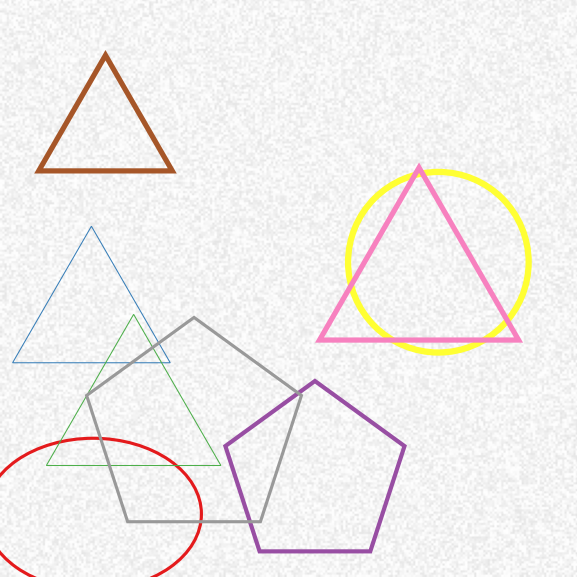[{"shape": "oval", "thickness": 1.5, "radius": 0.94, "center": [0.161, 0.109]}, {"shape": "triangle", "thickness": 0.5, "radius": 0.79, "center": [0.158, 0.45]}, {"shape": "triangle", "thickness": 0.5, "radius": 0.87, "center": [0.231, 0.28]}, {"shape": "pentagon", "thickness": 2, "radius": 0.82, "center": [0.545, 0.176]}, {"shape": "circle", "thickness": 3, "radius": 0.78, "center": [0.759, 0.545]}, {"shape": "triangle", "thickness": 2.5, "radius": 0.67, "center": [0.183, 0.77]}, {"shape": "triangle", "thickness": 2.5, "radius": 1.0, "center": [0.726, 0.51]}, {"shape": "pentagon", "thickness": 1.5, "radius": 0.98, "center": [0.336, 0.254]}]